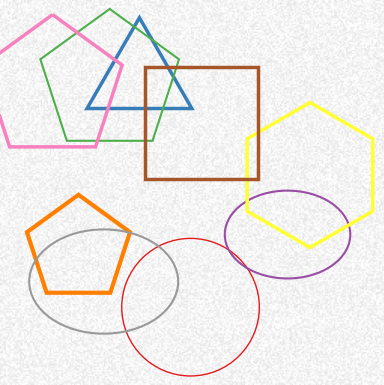[{"shape": "circle", "thickness": 1, "radius": 0.89, "center": [0.495, 0.202]}, {"shape": "triangle", "thickness": 2.5, "radius": 0.79, "center": [0.362, 0.797]}, {"shape": "pentagon", "thickness": 1.5, "radius": 0.95, "center": [0.285, 0.788]}, {"shape": "oval", "thickness": 1.5, "radius": 0.81, "center": [0.747, 0.391]}, {"shape": "pentagon", "thickness": 3, "radius": 0.7, "center": [0.204, 0.353]}, {"shape": "hexagon", "thickness": 2.5, "radius": 0.94, "center": [0.805, 0.545]}, {"shape": "square", "thickness": 2.5, "radius": 0.73, "center": [0.524, 0.681]}, {"shape": "pentagon", "thickness": 2.5, "radius": 0.95, "center": [0.137, 0.772]}, {"shape": "oval", "thickness": 1.5, "radius": 0.97, "center": [0.269, 0.269]}]